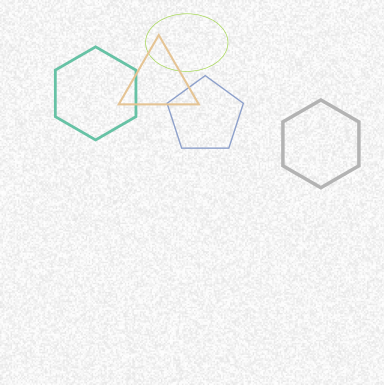[{"shape": "hexagon", "thickness": 2, "radius": 0.6, "center": [0.248, 0.757]}, {"shape": "pentagon", "thickness": 1, "radius": 0.52, "center": [0.533, 0.699]}, {"shape": "oval", "thickness": 0.5, "radius": 0.53, "center": [0.485, 0.889]}, {"shape": "triangle", "thickness": 1.5, "radius": 0.6, "center": [0.412, 0.789]}, {"shape": "hexagon", "thickness": 2.5, "radius": 0.57, "center": [0.834, 0.626]}]